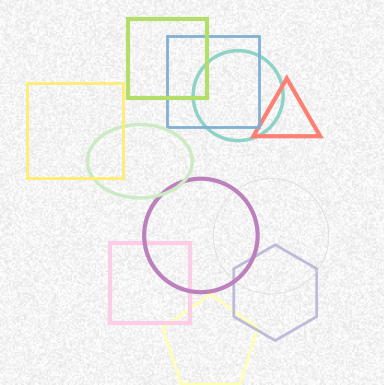[{"shape": "circle", "thickness": 2.5, "radius": 0.58, "center": [0.619, 0.752]}, {"shape": "pentagon", "thickness": 2, "radius": 0.65, "center": [0.546, 0.107]}, {"shape": "hexagon", "thickness": 2, "radius": 0.62, "center": [0.715, 0.24]}, {"shape": "triangle", "thickness": 3, "radius": 0.5, "center": [0.745, 0.696]}, {"shape": "square", "thickness": 2, "radius": 0.59, "center": [0.553, 0.789]}, {"shape": "square", "thickness": 3, "radius": 0.51, "center": [0.435, 0.849]}, {"shape": "square", "thickness": 3, "radius": 0.52, "center": [0.389, 0.265]}, {"shape": "circle", "thickness": 0.5, "radius": 0.75, "center": [0.704, 0.386]}, {"shape": "circle", "thickness": 3, "radius": 0.74, "center": [0.522, 0.388]}, {"shape": "oval", "thickness": 2.5, "radius": 0.68, "center": [0.363, 0.581]}, {"shape": "square", "thickness": 2, "radius": 0.62, "center": [0.194, 0.661]}]